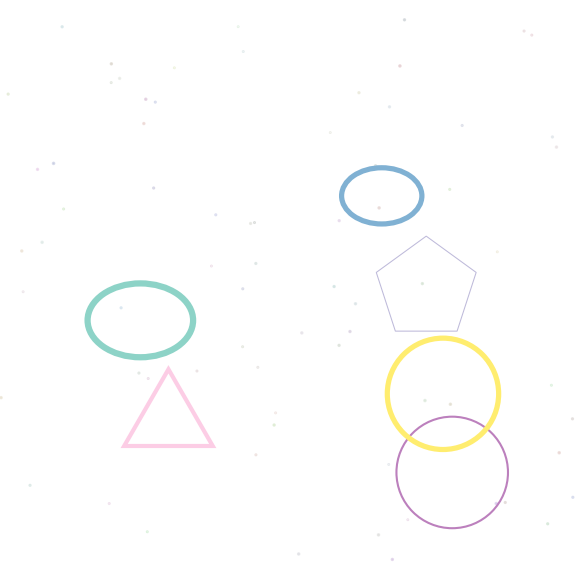[{"shape": "oval", "thickness": 3, "radius": 0.46, "center": [0.243, 0.444]}, {"shape": "pentagon", "thickness": 0.5, "radius": 0.45, "center": [0.738, 0.499]}, {"shape": "oval", "thickness": 2.5, "radius": 0.35, "center": [0.661, 0.66]}, {"shape": "triangle", "thickness": 2, "radius": 0.44, "center": [0.292, 0.271]}, {"shape": "circle", "thickness": 1, "radius": 0.48, "center": [0.783, 0.181]}, {"shape": "circle", "thickness": 2.5, "radius": 0.48, "center": [0.767, 0.317]}]